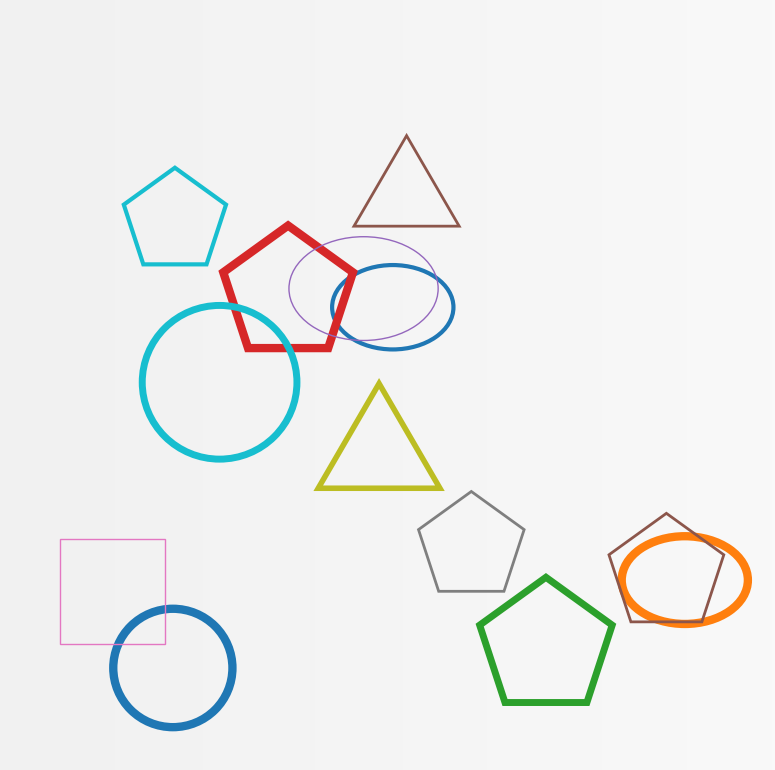[{"shape": "oval", "thickness": 1.5, "radius": 0.39, "center": [0.507, 0.601]}, {"shape": "circle", "thickness": 3, "radius": 0.38, "center": [0.223, 0.133]}, {"shape": "oval", "thickness": 3, "radius": 0.41, "center": [0.884, 0.247]}, {"shape": "pentagon", "thickness": 2.5, "radius": 0.45, "center": [0.704, 0.16]}, {"shape": "pentagon", "thickness": 3, "radius": 0.44, "center": [0.372, 0.619]}, {"shape": "oval", "thickness": 0.5, "radius": 0.48, "center": [0.469, 0.625]}, {"shape": "pentagon", "thickness": 1, "radius": 0.39, "center": [0.86, 0.255]}, {"shape": "triangle", "thickness": 1, "radius": 0.39, "center": [0.525, 0.745]}, {"shape": "square", "thickness": 0.5, "radius": 0.34, "center": [0.145, 0.232]}, {"shape": "pentagon", "thickness": 1, "radius": 0.36, "center": [0.608, 0.29]}, {"shape": "triangle", "thickness": 2, "radius": 0.45, "center": [0.489, 0.411]}, {"shape": "pentagon", "thickness": 1.5, "radius": 0.35, "center": [0.226, 0.713]}, {"shape": "circle", "thickness": 2.5, "radius": 0.5, "center": [0.283, 0.504]}]